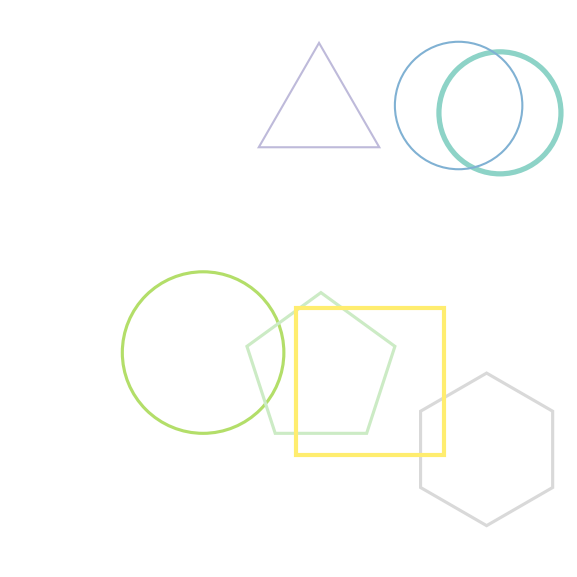[{"shape": "circle", "thickness": 2.5, "radius": 0.53, "center": [0.866, 0.804]}, {"shape": "triangle", "thickness": 1, "radius": 0.6, "center": [0.552, 0.804]}, {"shape": "circle", "thickness": 1, "radius": 0.55, "center": [0.794, 0.816]}, {"shape": "circle", "thickness": 1.5, "radius": 0.7, "center": [0.352, 0.389]}, {"shape": "hexagon", "thickness": 1.5, "radius": 0.66, "center": [0.843, 0.221]}, {"shape": "pentagon", "thickness": 1.5, "radius": 0.67, "center": [0.556, 0.358]}, {"shape": "square", "thickness": 2, "radius": 0.64, "center": [0.641, 0.338]}]